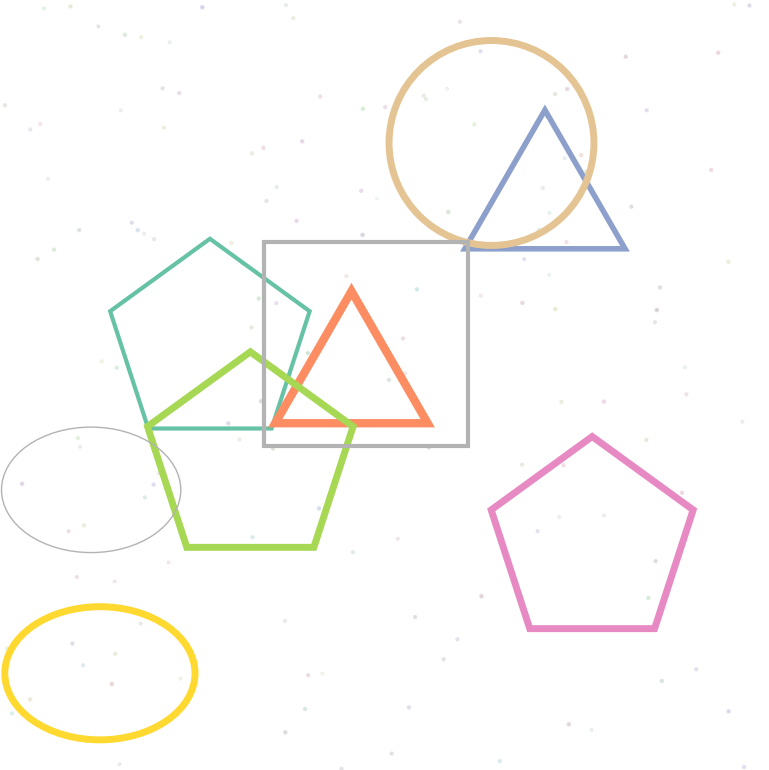[{"shape": "pentagon", "thickness": 1.5, "radius": 0.68, "center": [0.273, 0.554]}, {"shape": "triangle", "thickness": 3, "radius": 0.57, "center": [0.456, 0.508]}, {"shape": "triangle", "thickness": 2, "radius": 0.6, "center": [0.708, 0.737]}, {"shape": "pentagon", "thickness": 2.5, "radius": 0.69, "center": [0.769, 0.295]}, {"shape": "pentagon", "thickness": 2.5, "radius": 0.7, "center": [0.325, 0.403]}, {"shape": "oval", "thickness": 2.5, "radius": 0.62, "center": [0.13, 0.126]}, {"shape": "circle", "thickness": 2.5, "radius": 0.67, "center": [0.638, 0.814]}, {"shape": "square", "thickness": 1.5, "radius": 0.66, "center": [0.476, 0.553]}, {"shape": "oval", "thickness": 0.5, "radius": 0.58, "center": [0.118, 0.364]}]